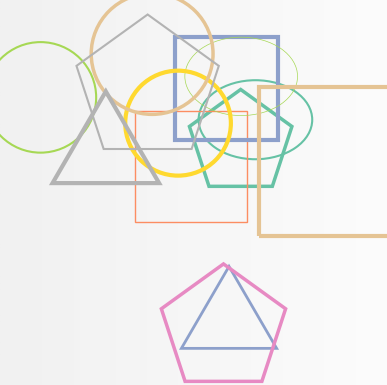[{"shape": "oval", "thickness": 1.5, "radius": 0.73, "center": [0.659, 0.689]}, {"shape": "pentagon", "thickness": 2.5, "radius": 0.7, "center": [0.621, 0.629]}, {"shape": "square", "thickness": 1, "radius": 0.72, "center": [0.493, 0.567]}, {"shape": "triangle", "thickness": 2, "radius": 0.71, "center": [0.591, 0.166]}, {"shape": "square", "thickness": 3, "radius": 0.67, "center": [0.584, 0.771]}, {"shape": "pentagon", "thickness": 2.5, "radius": 0.84, "center": [0.577, 0.146]}, {"shape": "oval", "thickness": 0.5, "radius": 0.73, "center": [0.622, 0.802]}, {"shape": "circle", "thickness": 1.5, "radius": 0.72, "center": [0.105, 0.747]}, {"shape": "circle", "thickness": 3, "radius": 0.68, "center": [0.46, 0.68]}, {"shape": "circle", "thickness": 2.5, "radius": 0.79, "center": [0.393, 0.86]}, {"shape": "square", "thickness": 3, "radius": 0.97, "center": [0.861, 0.58]}, {"shape": "triangle", "thickness": 3, "radius": 0.79, "center": [0.273, 0.604]}, {"shape": "pentagon", "thickness": 1.5, "radius": 0.97, "center": [0.381, 0.769]}]